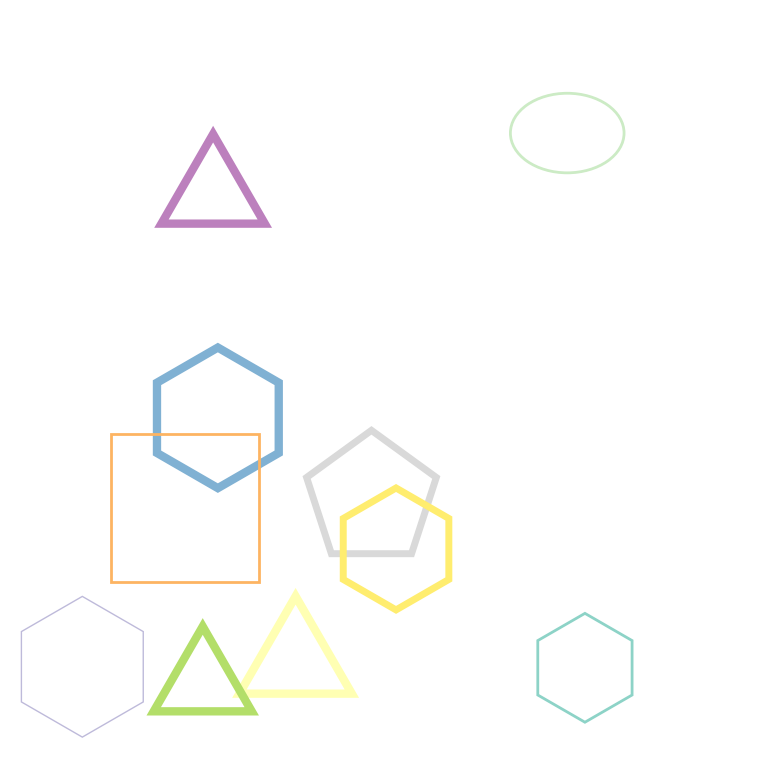[{"shape": "hexagon", "thickness": 1, "radius": 0.35, "center": [0.76, 0.133]}, {"shape": "triangle", "thickness": 3, "radius": 0.42, "center": [0.384, 0.141]}, {"shape": "hexagon", "thickness": 0.5, "radius": 0.46, "center": [0.107, 0.134]}, {"shape": "hexagon", "thickness": 3, "radius": 0.46, "center": [0.283, 0.457]}, {"shape": "square", "thickness": 1, "radius": 0.48, "center": [0.24, 0.34]}, {"shape": "triangle", "thickness": 3, "radius": 0.37, "center": [0.263, 0.113]}, {"shape": "pentagon", "thickness": 2.5, "radius": 0.44, "center": [0.482, 0.353]}, {"shape": "triangle", "thickness": 3, "radius": 0.39, "center": [0.277, 0.748]}, {"shape": "oval", "thickness": 1, "radius": 0.37, "center": [0.737, 0.827]}, {"shape": "hexagon", "thickness": 2.5, "radius": 0.4, "center": [0.514, 0.287]}]